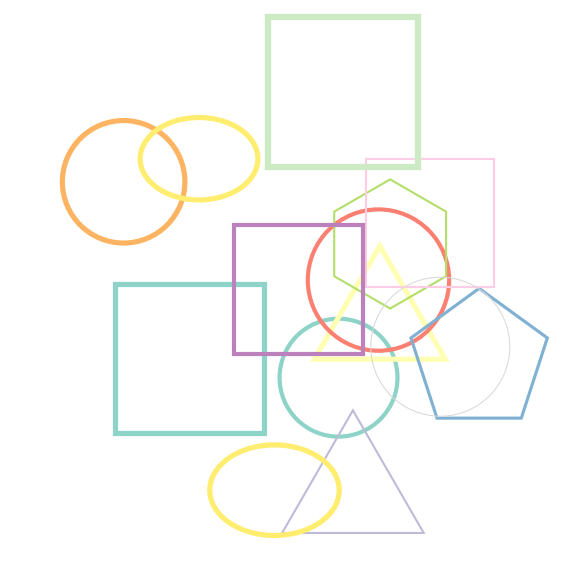[{"shape": "square", "thickness": 2.5, "radius": 0.64, "center": [0.328, 0.378]}, {"shape": "circle", "thickness": 2, "radius": 0.51, "center": [0.586, 0.345]}, {"shape": "triangle", "thickness": 2.5, "radius": 0.65, "center": [0.658, 0.443]}, {"shape": "triangle", "thickness": 1, "radius": 0.71, "center": [0.611, 0.147]}, {"shape": "circle", "thickness": 2, "radius": 0.61, "center": [0.655, 0.514]}, {"shape": "pentagon", "thickness": 1.5, "radius": 0.62, "center": [0.83, 0.376]}, {"shape": "circle", "thickness": 2.5, "radius": 0.53, "center": [0.214, 0.684]}, {"shape": "hexagon", "thickness": 1, "radius": 0.56, "center": [0.676, 0.577]}, {"shape": "square", "thickness": 1, "radius": 0.55, "center": [0.745, 0.613]}, {"shape": "circle", "thickness": 0.5, "radius": 0.6, "center": [0.762, 0.399]}, {"shape": "square", "thickness": 2, "radius": 0.55, "center": [0.517, 0.498]}, {"shape": "square", "thickness": 3, "radius": 0.65, "center": [0.594, 0.84]}, {"shape": "oval", "thickness": 2.5, "radius": 0.51, "center": [0.345, 0.724]}, {"shape": "oval", "thickness": 2.5, "radius": 0.56, "center": [0.475, 0.15]}]